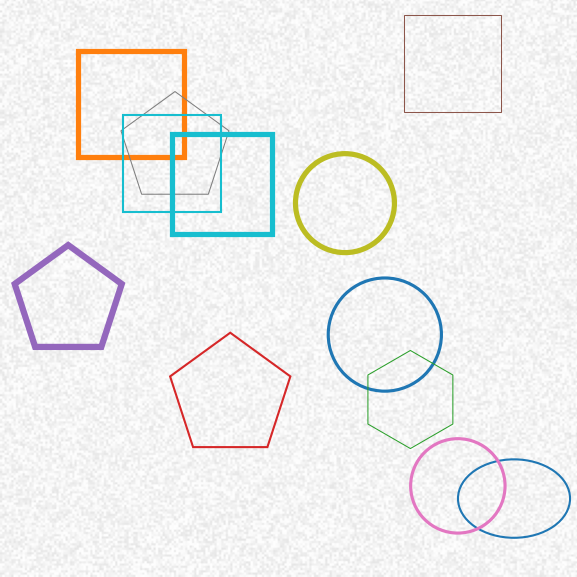[{"shape": "oval", "thickness": 1, "radius": 0.49, "center": [0.89, 0.136]}, {"shape": "circle", "thickness": 1.5, "radius": 0.49, "center": [0.666, 0.42]}, {"shape": "square", "thickness": 2.5, "radius": 0.46, "center": [0.227, 0.818]}, {"shape": "hexagon", "thickness": 0.5, "radius": 0.42, "center": [0.711, 0.307]}, {"shape": "pentagon", "thickness": 1, "radius": 0.55, "center": [0.399, 0.314]}, {"shape": "pentagon", "thickness": 3, "radius": 0.49, "center": [0.118, 0.477]}, {"shape": "square", "thickness": 0.5, "radius": 0.42, "center": [0.783, 0.889]}, {"shape": "circle", "thickness": 1.5, "radius": 0.41, "center": [0.793, 0.158]}, {"shape": "pentagon", "thickness": 0.5, "radius": 0.49, "center": [0.303, 0.742]}, {"shape": "circle", "thickness": 2.5, "radius": 0.43, "center": [0.597, 0.647]}, {"shape": "square", "thickness": 2.5, "radius": 0.43, "center": [0.384, 0.681]}, {"shape": "square", "thickness": 1, "radius": 0.42, "center": [0.298, 0.716]}]